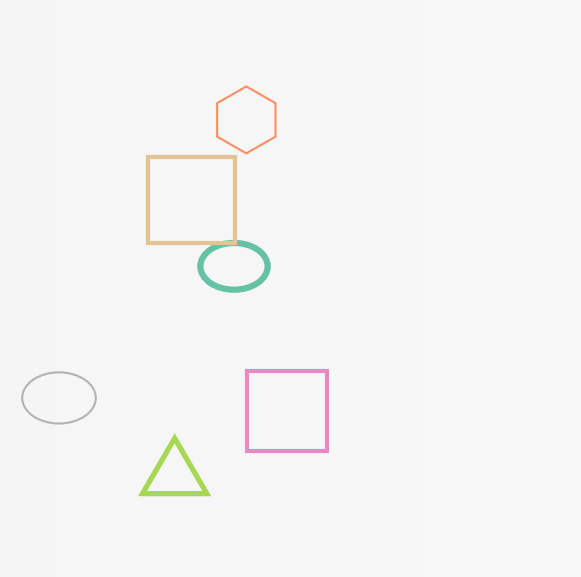[{"shape": "oval", "thickness": 3, "radius": 0.29, "center": [0.403, 0.538]}, {"shape": "hexagon", "thickness": 1, "radius": 0.29, "center": [0.424, 0.792]}, {"shape": "square", "thickness": 2, "radius": 0.34, "center": [0.493, 0.287]}, {"shape": "triangle", "thickness": 2.5, "radius": 0.32, "center": [0.301, 0.176]}, {"shape": "square", "thickness": 2, "radius": 0.37, "center": [0.33, 0.653]}, {"shape": "oval", "thickness": 1, "radius": 0.32, "center": [0.101, 0.31]}]